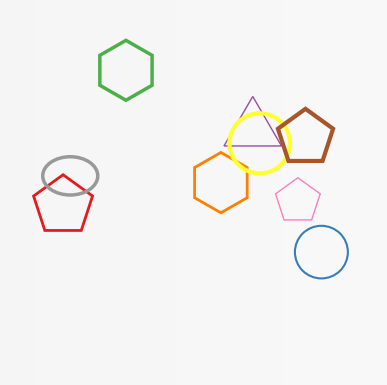[{"shape": "pentagon", "thickness": 2, "radius": 0.4, "center": [0.163, 0.466]}, {"shape": "circle", "thickness": 1.5, "radius": 0.34, "center": [0.829, 0.345]}, {"shape": "hexagon", "thickness": 2.5, "radius": 0.39, "center": [0.325, 0.817]}, {"shape": "triangle", "thickness": 1, "radius": 0.43, "center": [0.652, 0.664]}, {"shape": "hexagon", "thickness": 2, "radius": 0.39, "center": [0.57, 0.526]}, {"shape": "circle", "thickness": 3, "radius": 0.39, "center": [0.67, 0.628]}, {"shape": "pentagon", "thickness": 3, "radius": 0.37, "center": [0.788, 0.642]}, {"shape": "pentagon", "thickness": 1, "radius": 0.3, "center": [0.769, 0.478]}, {"shape": "oval", "thickness": 2.5, "radius": 0.36, "center": [0.181, 0.543]}]